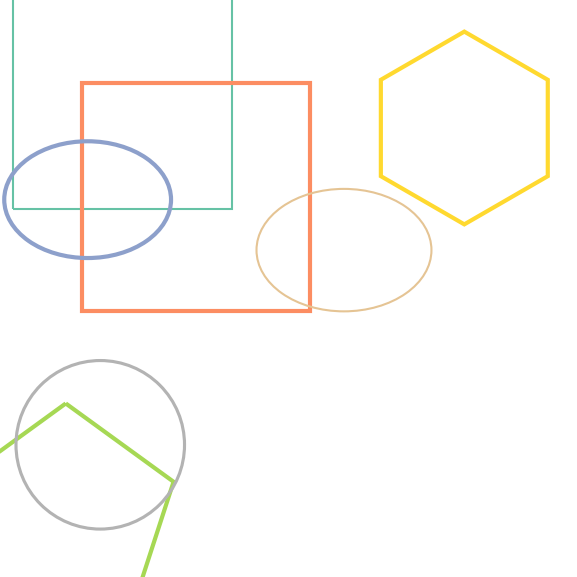[{"shape": "square", "thickness": 1, "radius": 0.95, "center": [0.212, 0.827]}, {"shape": "square", "thickness": 2, "radius": 0.99, "center": [0.339, 0.658]}, {"shape": "oval", "thickness": 2, "radius": 0.72, "center": [0.152, 0.653]}, {"shape": "pentagon", "thickness": 2, "radius": 0.98, "center": [0.114, 0.104]}, {"shape": "hexagon", "thickness": 2, "radius": 0.83, "center": [0.804, 0.778]}, {"shape": "oval", "thickness": 1, "radius": 0.76, "center": [0.596, 0.566]}, {"shape": "circle", "thickness": 1.5, "radius": 0.73, "center": [0.174, 0.229]}]